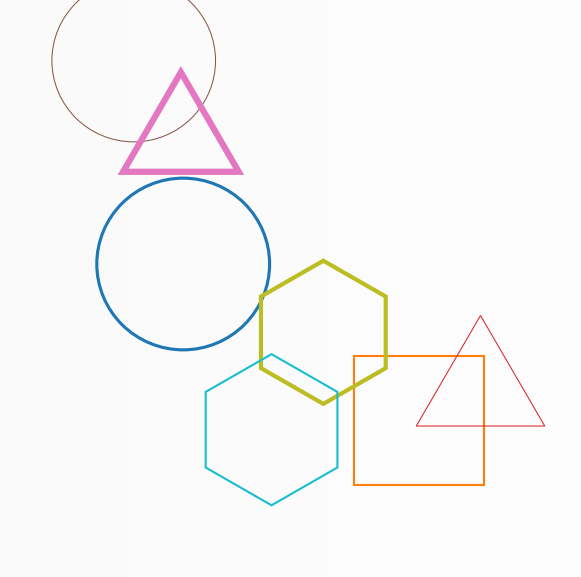[{"shape": "circle", "thickness": 1.5, "radius": 0.74, "center": [0.315, 0.542]}, {"shape": "square", "thickness": 1, "radius": 0.56, "center": [0.72, 0.272]}, {"shape": "triangle", "thickness": 0.5, "radius": 0.64, "center": [0.827, 0.325]}, {"shape": "circle", "thickness": 0.5, "radius": 0.7, "center": [0.23, 0.894]}, {"shape": "triangle", "thickness": 3, "radius": 0.57, "center": [0.311, 0.759]}, {"shape": "hexagon", "thickness": 2, "radius": 0.62, "center": [0.556, 0.424]}, {"shape": "hexagon", "thickness": 1, "radius": 0.65, "center": [0.467, 0.255]}]